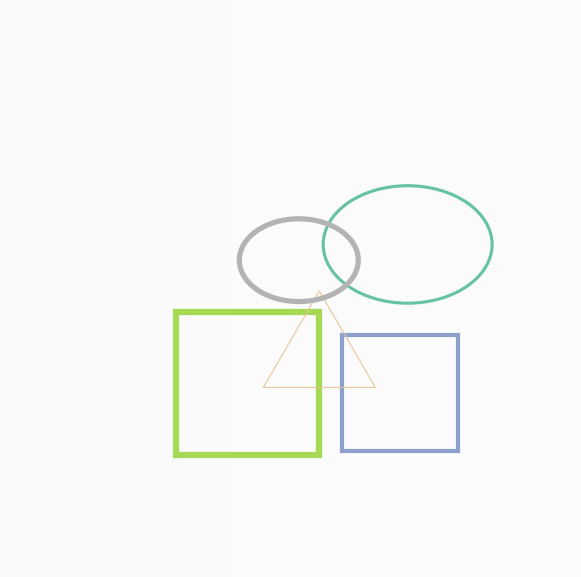[{"shape": "oval", "thickness": 1.5, "radius": 0.73, "center": [0.701, 0.576]}, {"shape": "square", "thickness": 2, "radius": 0.5, "center": [0.688, 0.318]}, {"shape": "square", "thickness": 3, "radius": 0.62, "center": [0.426, 0.336]}, {"shape": "triangle", "thickness": 0.5, "radius": 0.56, "center": [0.549, 0.384]}, {"shape": "oval", "thickness": 2.5, "radius": 0.51, "center": [0.514, 0.549]}]